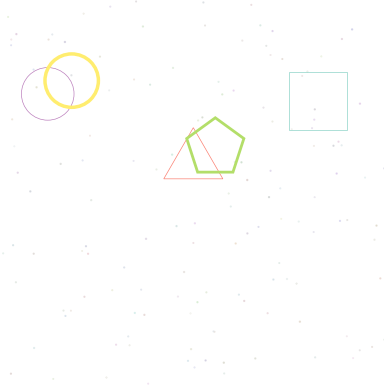[{"shape": "square", "thickness": 0.5, "radius": 0.38, "center": [0.825, 0.738]}, {"shape": "triangle", "thickness": 0.5, "radius": 0.44, "center": [0.502, 0.58]}, {"shape": "pentagon", "thickness": 2, "radius": 0.39, "center": [0.559, 0.616]}, {"shape": "circle", "thickness": 0.5, "radius": 0.34, "center": [0.124, 0.756]}, {"shape": "circle", "thickness": 2.5, "radius": 0.35, "center": [0.186, 0.791]}]